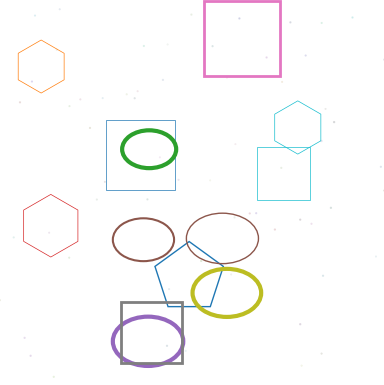[{"shape": "pentagon", "thickness": 1, "radius": 0.47, "center": [0.491, 0.279]}, {"shape": "square", "thickness": 0.5, "radius": 0.45, "center": [0.366, 0.597]}, {"shape": "hexagon", "thickness": 0.5, "radius": 0.34, "center": [0.107, 0.827]}, {"shape": "oval", "thickness": 3, "radius": 0.35, "center": [0.387, 0.612]}, {"shape": "hexagon", "thickness": 0.5, "radius": 0.41, "center": [0.132, 0.414]}, {"shape": "oval", "thickness": 3, "radius": 0.46, "center": [0.385, 0.114]}, {"shape": "oval", "thickness": 1, "radius": 0.47, "center": [0.578, 0.381]}, {"shape": "oval", "thickness": 1.5, "radius": 0.4, "center": [0.373, 0.377]}, {"shape": "square", "thickness": 2, "radius": 0.49, "center": [0.629, 0.9]}, {"shape": "square", "thickness": 2, "radius": 0.4, "center": [0.394, 0.137]}, {"shape": "oval", "thickness": 3, "radius": 0.45, "center": [0.589, 0.239]}, {"shape": "square", "thickness": 0.5, "radius": 0.35, "center": [0.737, 0.55]}, {"shape": "hexagon", "thickness": 0.5, "radius": 0.35, "center": [0.773, 0.669]}]